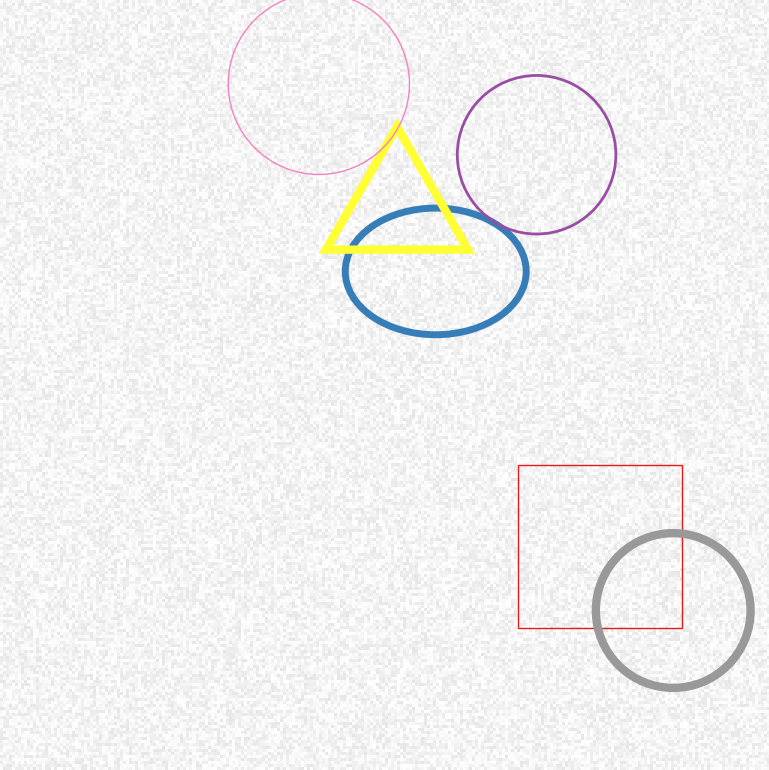[{"shape": "square", "thickness": 0.5, "radius": 0.53, "center": [0.78, 0.29]}, {"shape": "oval", "thickness": 2.5, "radius": 0.59, "center": [0.566, 0.648]}, {"shape": "circle", "thickness": 1, "radius": 0.51, "center": [0.697, 0.799]}, {"shape": "triangle", "thickness": 3, "radius": 0.53, "center": [0.516, 0.729]}, {"shape": "circle", "thickness": 0.5, "radius": 0.59, "center": [0.414, 0.891]}, {"shape": "circle", "thickness": 3, "radius": 0.5, "center": [0.874, 0.207]}]